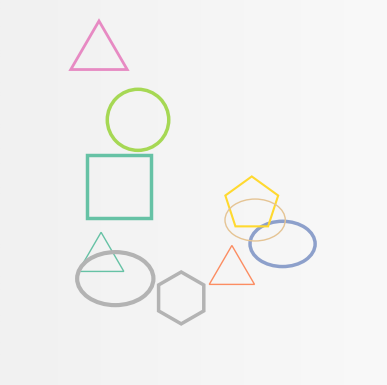[{"shape": "square", "thickness": 2.5, "radius": 0.41, "center": [0.307, 0.516]}, {"shape": "triangle", "thickness": 1, "radius": 0.34, "center": [0.261, 0.329]}, {"shape": "triangle", "thickness": 1, "radius": 0.34, "center": [0.598, 0.295]}, {"shape": "oval", "thickness": 2.5, "radius": 0.42, "center": [0.729, 0.366]}, {"shape": "triangle", "thickness": 2, "radius": 0.42, "center": [0.255, 0.861]}, {"shape": "circle", "thickness": 2.5, "radius": 0.4, "center": [0.356, 0.689]}, {"shape": "pentagon", "thickness": 1.5, "radius": 0.36, "center": [0.65, 0.47]}, {"shape": "oval", "thickness": 1, "radius": 0.39, "center": [0.658, 0.429]}, {"shape": "oval", "thickness": 3, "radius": 0.49, "center": [0.298, 0.276]}, {"shape": "hexagon", "thickness": 2.5, "radius": 0.34, "center": [0.468, 0.226]}]